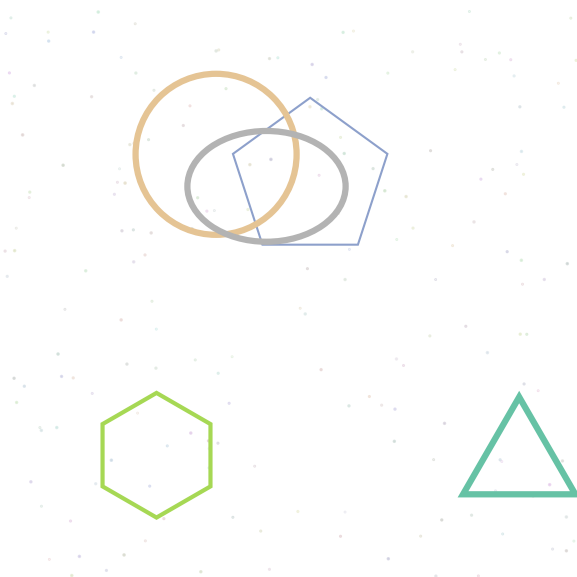[{"shape": "triangle", "thickness": 3, "radius": 0.56, "center": [0.899, 0.199]}, {"shape": "pentagon", "thickness": 1, "radius": 0.7, "center": [0.537, 0.689]}, {"shape": "hexagon", "thickness": 2, "radius": 0.54, "center": [0.271, 0.211]}, {"shape": "circle", "thickness": 3, "radius": 0.7, "center": [0.374, 0.732]}, {"shape": "oval", "thickness": 3, "radius": 0.69, "center": [0.461, 0.676]}]